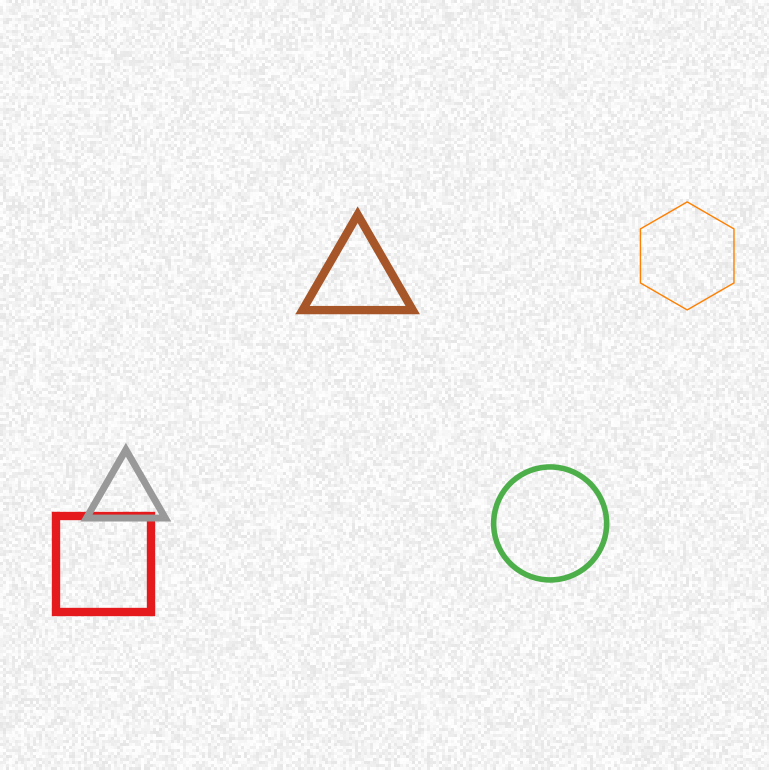[{"shape": "square", "thickness": 3, "radius": 0.31, "center": [0.134, 0.268]}, {"shape": "circle", "thickness": 2, "radius": 0.37, "center": [0.714, 0.32]}, {"shape": "hexagon", "thickness": 0.5, "radius": 0.35, "center": [0.892, 0.668]}, {"shape": "triangle", "thickness": 3, "radius": 0.41, "center": [0.464, 0.639]}, {"shape": "triangle", "thickness": 2.5, "radius": 0.3, "center": [0.163, 0.357]}]